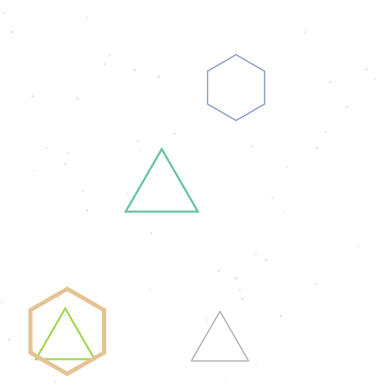[{"shape": "triangle", "thickness": 1.5, "radius": 0.54, "center": [0.42, 0.505]}, {"shape": "hexagon", "thickness": 1, "radius": 0.43, "center": [0.613, 0.772]}, {"shape": "triangle", "thickness": 1.5, "radius": 0.44, "center": [0.169, 0.111]}, {"shape": "hexagon", "thickness": 3, "radius": 0.55, "center": [0.175, 0.139]}, {"shape": "triangle", "thickness": 1, "radius": 0.43, "center": [0.571, 0.105]}]